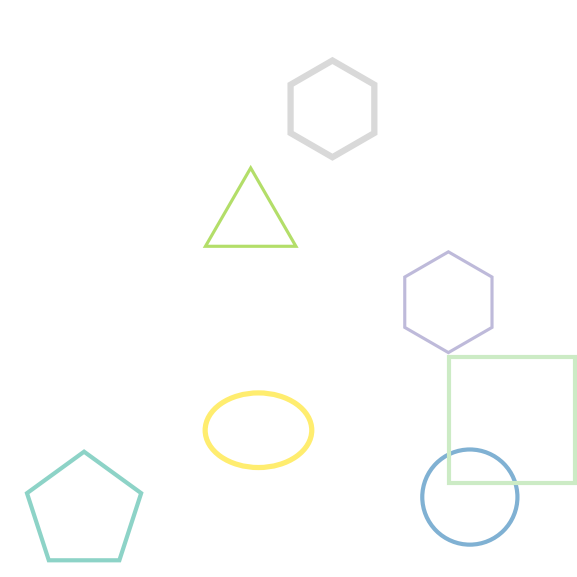[{"shape": "pentagon", "thickness": 2, "radius": 0.52, "center": [0.146, 0.113]}, {"shape": "hexagon", "thickness": 1.5, "radius": 0.44, "center": [0.776, 0.476]}, {"shape": "circle", "thickness": 2, "radius": 0.41, "center": [0.814, 0.138]}, {"shape": "triangle", "thickness": 1.5, "radius": 0.45, "center": [0.434, 0.618]}, {"shape": "hexagon", "thickness": 3, "radius": 0.42, "center": [0.576, 0.811]}, {"shape": "square", "thickness": 2, "radius": 0.55, "center": [0.887, 0.272]}, {"shape": "oval", "thickness": 2.5, "radius": 0.46, "center": [0.448, 0.254]}]